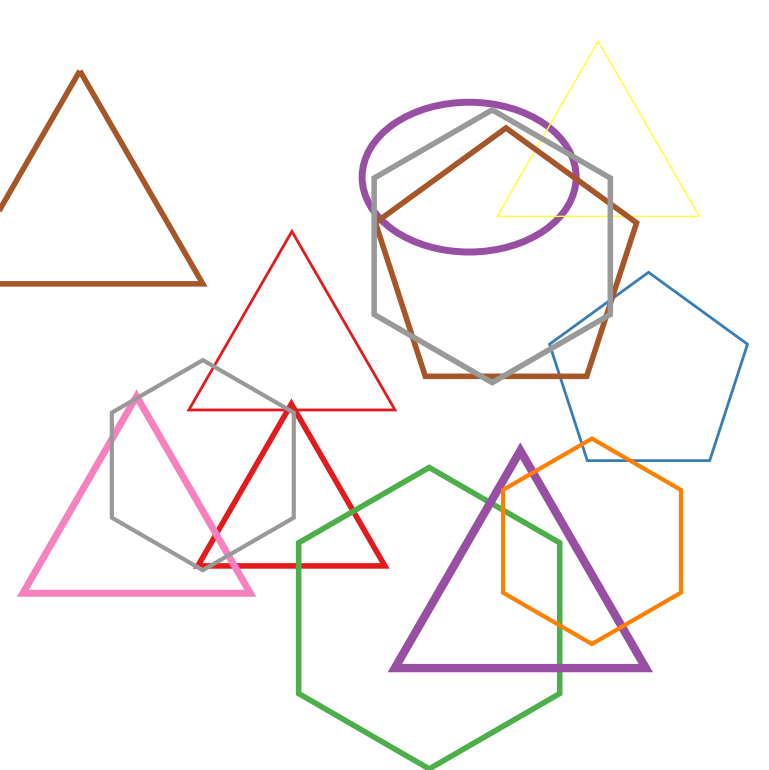[{"shape": "triangle", "thickness": 1, "radius": 0.77, "center": [0.379, 0.545]}, {"shape": "triangle", "thickness": 2, "radius": 0.7, "center": [0.378, 0.335]}, {"shape": "pentagon", "thickness": 1, "radius": 0.68, "center": [0.842, 0.511]}, {"shape": "hexagon", "thickness": 2, "radius": 0.98, "center": [0.557, 0.197]}, {"shape": "oval", "thickness": 2.5, "radius": 0.69, "center": [0.609, 0.77]}, {"shape": "triangle", "thickness": 3, "radius": 0.94, "center": [0.676, 0.226]}, {"shape": "hexagon", "thickness": 1.5, "radius": 0.67, "center": [0.769, 0.297]}, {"shape": "triangle", "thickness": 0.5, "radius": 0.76, "center": [0.777, 0.795]}, {"shape": "pentagon", "thickness": 2, "radius": 0.89, "center": [0.657, 0.656]}, {"shape": "triangle", "thickness": 2, "radius": 0.92, "center": [0.104, 0.724]}, {"shape": "triangle", "thickness": 2.5, "radius": 0.85, "center": [0.177, 0.315]}, {"shape": "hexagon", "thickness": 1.5, "radius": 0.68, "center": [0.263, 0.396]}, {"shape": "hexagon", "thickness": 2, "radius": 0.89, "center": [0.639, 0.68]}]